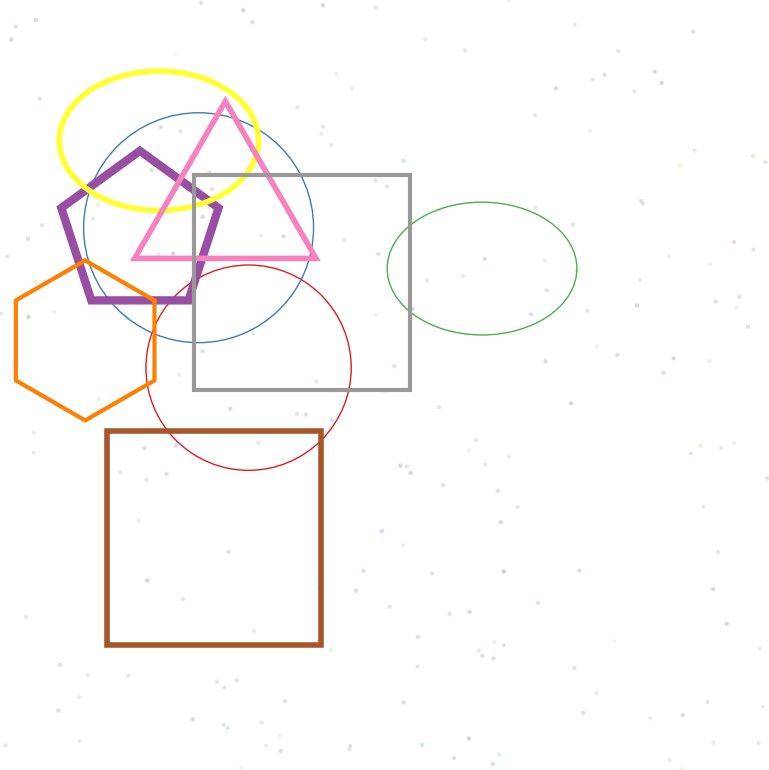[{"shape": "circle", "thickness": 0.5, "radius": 0.67, "center": [0.323, 0.522]}, {"shape": "circle", "thickness": 0.5, "radius": 0.75, "center": [0.258, 0.704]}, {"shape": "oval", "thickness": 0.5, "radius": 0.62, "center": [0.626, 0.651]}, {"shape": "pentagon", "thickness": 3, "radius": 0.54, "center": [0.182, 0.697]}, {"shape": "hexagon", "thickness": 1.5, "radius": 0.52, "center": [0.111, 0.558]}, {"shape": "oval", "thickness": 2, "radius": 0.65, "center": [0.206, 0.817]}, {"shape": "square", "thickness": 2, "radius": 0.69, "center": [0.278, 0.301]}, {"shape": "triangle", "thickness": 2, "radius": 0.68, "center": [0.293, 0.732]}, {"shape": "square", "thickness": 1.5, "radius": 0.7, "center": [0.392, 0.633]}]